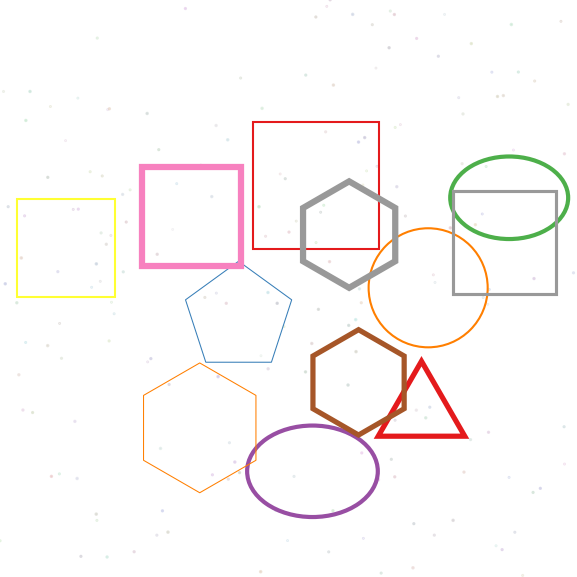[{"shape": "square", "thickness": 1, "radius": 0.55, "center": [0.547, 0.678]}, {"shape": "triangle", "thickness": 2.5, "radius": 0.43, "center": [0.73, 0.287]}, {"shape": "pentagon", "thickness": 0.5, "radius": 0.48, "center": [0.413, 0.45]}, {"shape": "oval", "thickness": 2, "radius": 0.51, "center": [0.882, 0.657]}, {"shape": "oval", "thickness": 2, "radius": 0.57, "center": [0.541, 0.183]}, {"shape": "circle", "thickness": 1, "radius": 0.52, "center": [0.741, 0.501]}, {"shape": "hexagon", "thickness": 0.5, "radius": 0.56, "center": [0.346, 0.258]}, {"shape": "square", "thickness": 1, "radius": 0.42, "center": [0.114, 0.57]}, {"shape": "hexagon", "thickness": 2.5, "radius": 0.46, "center": [0.621, 0.337]}, {"shape": "square", "thickness": 3, "radius": 0.43, "center": [0.332, 0.624]}, {"shape": "square", "thickness": 1.5, "radius": 0.44, "center": [0.873, 0.58]}, {"shape": "hexagon", "thickness": 3, "radius": 0.46, "center": [0.605, 0.593]}]